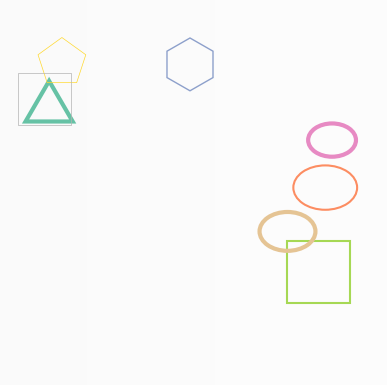[{"shape": "triangle", "thickness": 3, "radius": 0.35, "center": [0.127, 0.72]}, {"shape": "oval", "thickness": 1.5, "radius": 0.41, "center": [0.839, 0.513]}, {"shape": "hexagon", "thickness": 1, "radius": 0.34, "center": [0.49, 0.833]}, {"shape": "oval", "thickness": 3, "radius": 0.31, "center": [0.857, 0.636]}, {"shape": "square", "thickness": 1.5, "radius": 0.4, "center": [0.822, 0.293]}, {"shape": "pentagon", "thickness": 0.5, "radius": 0.32, "center": [0.16, 0.838]}, {"shape": "oval", "thickness": 3, "radius": 0.36, "center": [0.742, 0.399]}, {"shape": "square", "thickness": 0.5, "radius": 0.34, "center": [0.115, 0.743]}]